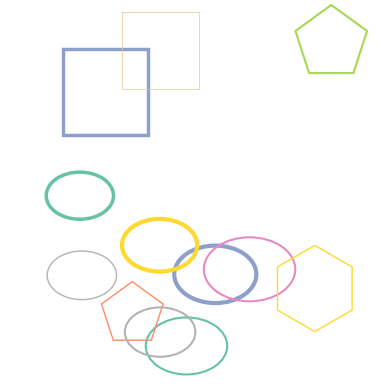[{"shape": "oval", "thickness": 1.5, "radius": 0.53, "center": [0.484, 0.101]}, {"shape": "oval", "thickness": 2.5, "radius": 0.44, "center": [0.207, 0.492]}, {"shape": "pentagon", "thickness": 1, "radius": 0.42, "center": [0.344, 0.184]}, {"shape": "square", "thickness": 2.5, "radius": 0.56, "center": [0.274, 0.761]}, {"shape": "oval", "thickness": 3, "radius": 0.53, "center": [0.559, 0.287]}, {"shape": "oval", "thickness": 1.5, "radius": 0.59, "center": [0.648, 0.301]}, {"shape": "pentagon", "thickness": 1.5, "radius": 0.49, "center": [0.86, 0.889]}, {"shape": "hexagon", "thickness": 1, "radius": 0.56, "center": [0.818, 0.251]}, {"shape": "oval", "thickness": 3, "radius": 0.49, "center": [0.415, 0.363]}, {"shape": "square", "thickness": 0.5, "radius": 0.5, "center": [0.417, 0.869]}, {"shape": "oval", "thickness": 1, "radius": 0.45, "center": [0.213, 0.285]}, {"shape": "oval", "thickness": 1.5, "radius": 0.46, "center": [0.416, 0.137]}]